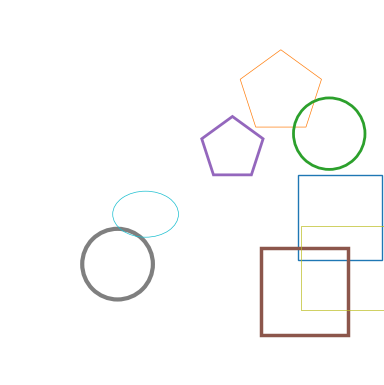[{"shape": "square", "thickness": 1, "radius": 0.55, "center": [0.883, 0.435]}, {"shape": "pentagon", "thickness": 0.5, "radius": 0.55, "center": [0.729, 0.76]}, {"shape": "circle", "thickness": 2, "radius": 0.46, "center": [0.855, 0.653]}, {"shape": "pentagon", "thickness": 2, "radius": 0.42, "center": [0.604, 0.614]}, {"shape": "square", "thickness": 2.5, "radius": 0.57, "center": [0.791, 0.243]}, {"shape": "circle", "thickness": 3, "radius": 0.46, "center": [0.305, 0.314]}, {"shape": "square", "thickness": 0.5, "radius": 0.55, "center": [0.892, 0.304]}, {"shape": "oval", "thickness": 0.5, "radius": 0.43, "center": [0.378, 0.444]}]